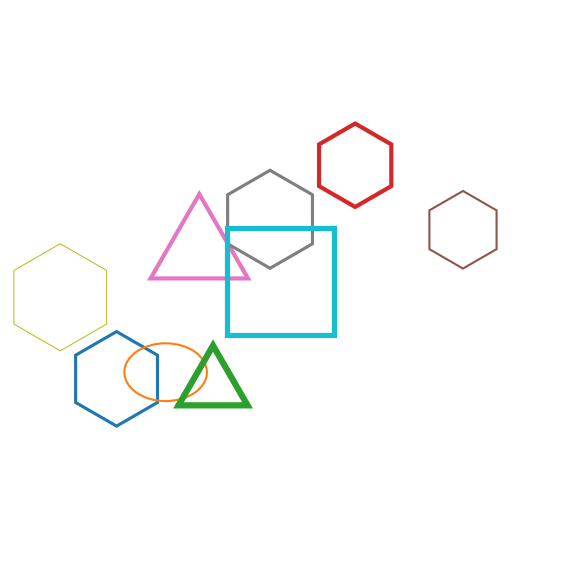[{"shape": "hexagon", "thickness": 1.5, "radius": 0.41, "center": [0.202, 0.343]}, {"shape": "oval", "thickness": 1, "radius": 0.36, "center": [0.287, 0.355]}, {"shape": "triangle", "thickness": 3, "radius": 0.35, "center": [0.369, 0.332]}, {"shape": "hexagon", "thickness": 2, "radius": 0.36, "center": [0.615, 0.713]}, {"shape": "hexagon", "thickness": 1, "radius": 0.34, "center": [0.802, 0.601]}, {"shape": "triangle", "thickness": 2, "radius": 0.49, "center": [0.345, 0.566]}, {"shape": "hexagon", "thickness": 1.5, "radius": 0.42, "center": [0.468, 0.619]}, {"shape": "hexagon", "thickness": 0.5, "radius": 0.46, "center": [0.104, 0.484]}, {"shape": "square", "thickness": 2.5, "radius": 0.46, "center": [0.485, 0.512]}]